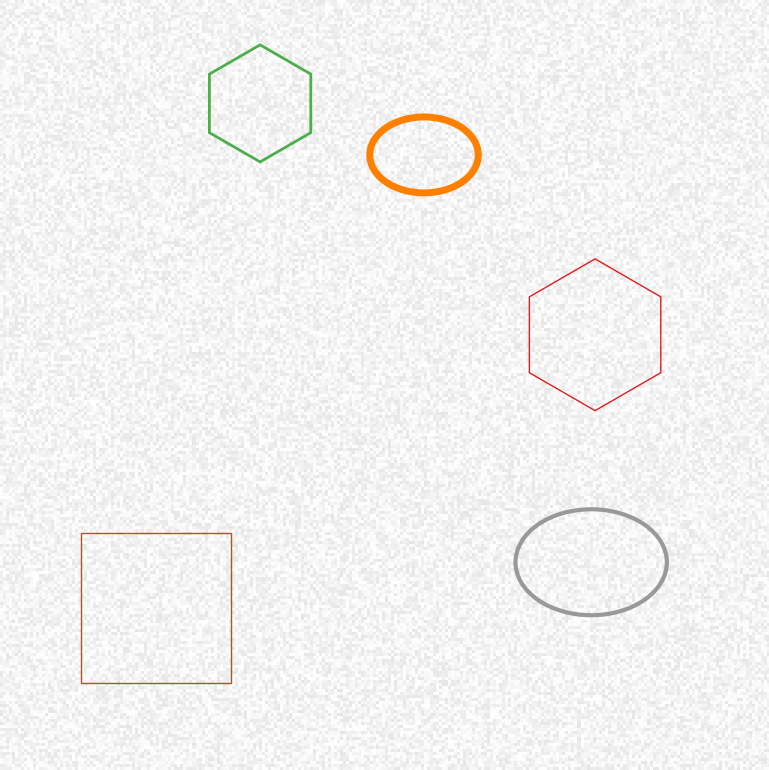[{"shape": "hexagon", "thickness": 0.5, "radius": 0.49, "center": [0.773, 0.565]}, {"shape": "hexagon", "thickness": 1, "radius": 0.38, "center": [0.338, 0.866]}, {"shape": "oval", "thickness": 2.5, "radius": 0.35, "center": [0.551, 0.799]}, {"shape": "square", "thickness": 0.5, "radius": 0.49, "center": [0.203, 0.211]}, {"shape": "oval", "thickness": 1.5, "radius": 0.49, "center": [0.768, 0.27]}]